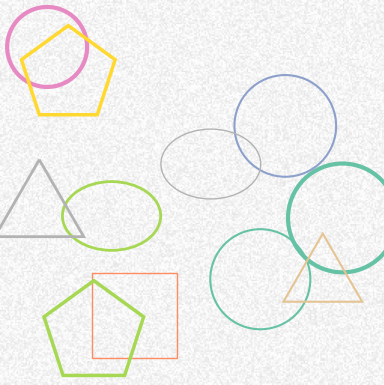[{"shape": "circle", "thickness": 3, "radius": 0.71, "center": [0.889, 0.434]}, {"shape": "circle", "thickness": 1.5, "radius": 0.65, "center": [0.676, 0.275]}, {"shape": "square", "thickness": 1, "radius": 0.55, "center": [0.35, 0.181]}, {"shape": "circle", "thickness": 1.5, "radius": 0.66, "center": [0.741, 0.673]}, {"shape": "circle", "thickness": 3, "radius": 0.52, "center": [0.122, 0.878]}, {"shape": "pentagon", "thickness": 2.5, "radius": 0.68, "center": [0.244, 0.135]}, {"shape": "oval", "thickness": 2, "radius": 0.64, "center": [0.29, 0.439]}, {"shape": "pentagon", "thickness": 2.5, "radius": 0.64, "center": [0.177, 0.806]}, {"shape": "triangle", "thickness": 1.5, "radius": 0.59, "center": [0.838, 0.275]}, {"shape": "triangle", "thickness": 2, "radius": 0.67, "center": [0.102, 0.452]}, {"shape": "oval", "thickness": 1, "radius": 0.65, "center": [0.548, 0.574]}]